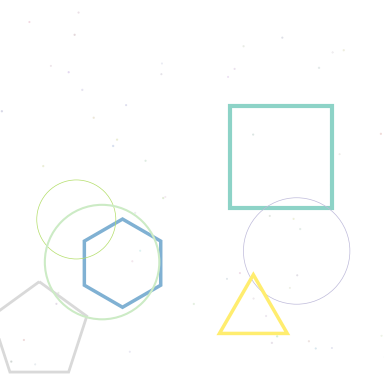[{"shape": "square", "thickness": 3, "radius": 0.66, "center": [0.731, 0.592]}, {"shape": "circle", "thickness": 0.5, "radius": 0.69, "center": [0.771, 0.348]}, {"shape": "hexagon", "thickness": 2.5, "radius": 0.57, "center": [0.318, 0.316]}, {"shape": "circle", "thickness": 0.5, "radius": 0.51, "center": [0.198, 0.43]}, {"shape": "pentagon", "thickness": 2, "radius": 0.65, "center": [0.102, 0.139]}, {"shape": "circle", "thickness": 1.5, "radius": 0.74, "center": [0.265, 0.319]}, {"shape": "triangle", "thickness": 2.5, "radius": 0.51, "center": [0.658, 0.185]}]